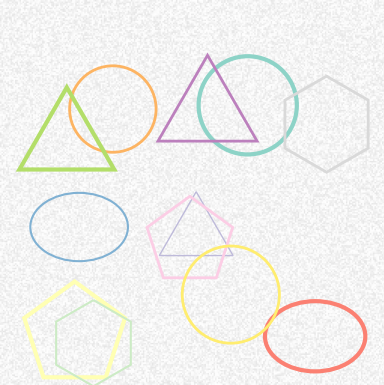[{"shape": "circle", "thickness": 3, "radius": 0.64, "center": [0.643, 0.726]}, {"shape": "pentagon", "thickness": 3, "radius": 0.69, "center": [0.194, 0.131]}, {"shape": "triangle", "thickness": 1, "radius": 0.55, "center": [0.51, 0.391]}, {"shape": "oval", "thickness": 3, "radius": 0.65, "center": [0.819, 0.127]}, {"shape": "oval", "thickness": 1.5, "radius": 0.63, "center": [0.206, 0.41]}, {"shape": "circle", "thickness": 2, "radius": 0.56, "center": [0.293, 0.717]}, {"shape": "triangle", "thickness": 3, "radius": 0.71, "center": [0.174, 0.631]}, {"shape": "pentagon", "thickness": 2, "radius": 0.59, "center": [0.493, 0.373]}, {"shape": "hexagon", "thickness": 2, "radius": 0.62, "center": [0.848, 0.677]}, {"shape": "triangle", "thickness": 2, "radius": 0.74, "center": [0.539, 0.708]}, {"shape": "hexagon", "thickness": 1.5, "radius": 0.56, "center": [0.243, 0.109]}, {"shape": "circle", "thickness": 2, "radius": 0.63, "center": [0.6, 0.235]}]